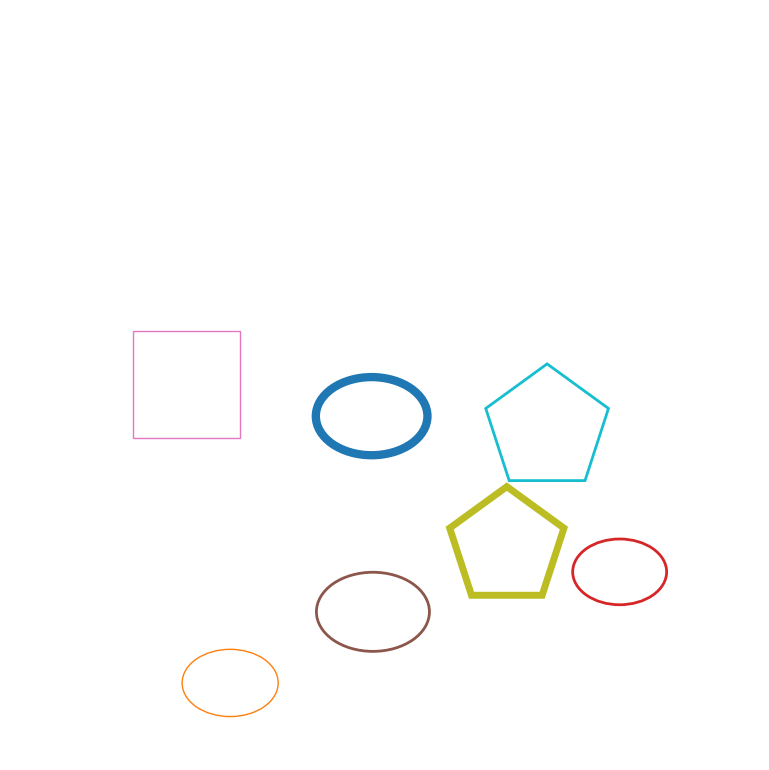[{"shape": "oval", "thickness": 3, "radius": 0.36, "center": [0.483, 0.46]}, {"shape": "oval", "thickness": 0.5, "radius": 0.31, "center": [0.299, 0.113]}, {"shape": "oval", "thickness": 1, "radius": 0.31, "center": [0.805, 0.257]}, {"shape": "oval", "thickness": 1, "radius": 0.37, "center": [0.484, 0.205]}, {"shape": "square", "thickness": 0.5, "radius": 0.35, "center": [0.242, 0.5]}, {"shape": "pentagon", "thickness": 2.5, "radius": 0.39, "center": [0.658, 0.29]}, {"shape": "pentagon", "thickness": 1, "radius": 0.42, "center": [0.711, 0.444]}]